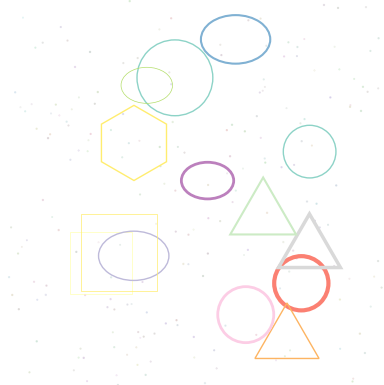[{"shape": "circle", "thickness": 1, "radius": 0.34, "center": [0.804, 0.606]}, {"shape": "circle", "thickness": 1, "radius": 0.49, "center": [0.454, 0.798]}, {"shape": "square", "thickness": 0.5, "radius": 0.4, "center": [0.263, 0.317]}, {"shape": "oval", "thickness": 1, "radius": 0.46, "center": [0.347, 0.336]}, {"shape": "circle", "thickness": 3, "radius": 0.35, "center": [0.783, 0.264]}, {"shape": "oval", "thickness": 1.5, "radius": 0.45, "center": [0.612, 0.898]}, {"shape": "triangle", "thickness": 1, "radius": 0.48, "center": [0.745, 0.117]}, {"shape": "oval", "thickness": 0.5, "radius": 0.33, "center": [0.381, 0.778]}, {"shape": "circle", "thickness": 2, "radius": 0.36, "center": [0.638, 0.183]}, {"shape": "triangle", "thickness": 2.5, "radius": 0.46, "center": [0.804, 0.351]}, {"shape": "oval", "thickness": 2, "radius": 0.34, "center": [0.539, 0.531]}, {"shape": "triangle", "thickness": 1.5, "radius": 0.49, "center": [0.684, 0.44]}, {"shape": "square", "thickness": 0.5, "radius": 0.5, "center": [0.309, 0.343]}, {"shape": "hexagon", "thickness": 1, "radius": 0.49, "center": [0.348, 0.629]}]